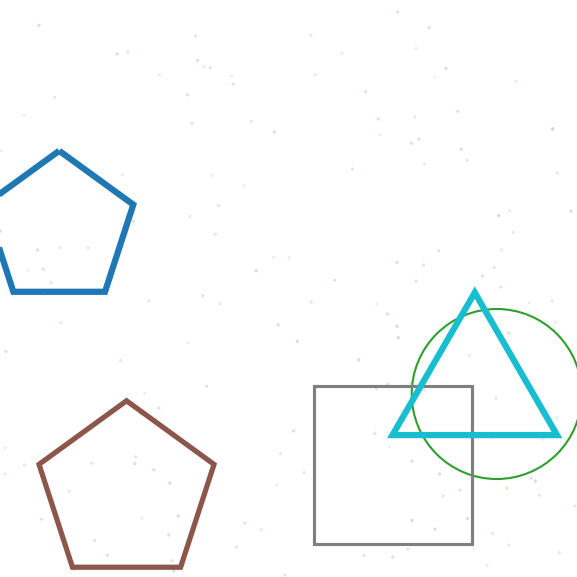[{"shape": "pentagon", "thickness": 3, "radius": 0.67, "center": [0.102, 0.603]}, {"shape": "circle", "thickness": 1, "radius": 0.74, "center": [0.86, 0.317]}, {"shape": "pentagon", "thickness": 2.5, "radius": 0.8, "center": [0.219, 0.146]}, {"shape": "square", "thickness": 1.5, "radius": 0.68, "center": [0.68, 0.193]}, {"shape": "triangle", "thickness": 3, "radius": 0.82, "center": [0.822, 0.328]}]